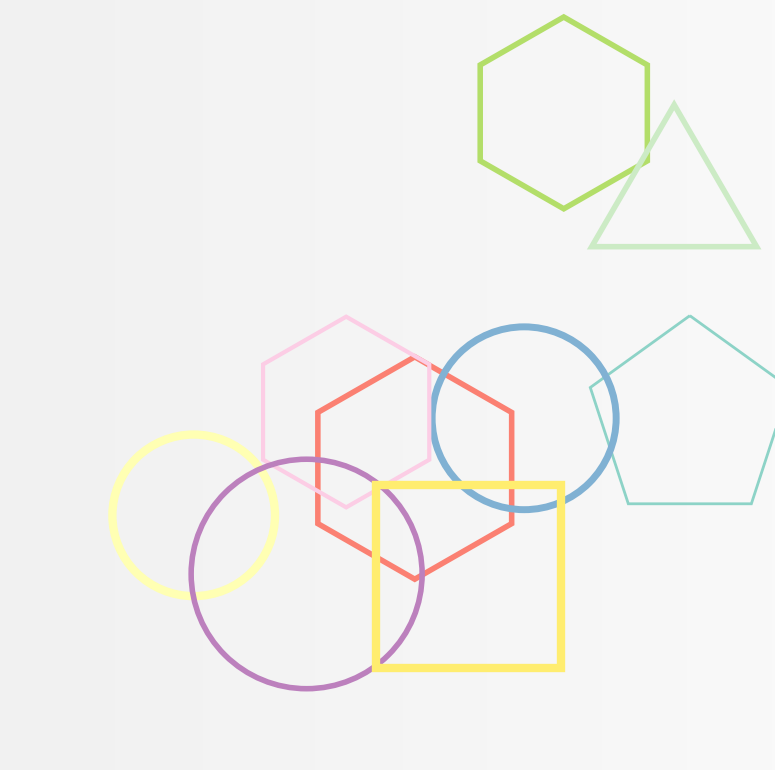[{"shape": "pentagon", "thickness": 1, "radius": 0.68, "center": [0.89, 0.455]}, {"shape": "circle", "thickness": 3, "radius": 0.52, "center": [0.25, 0.331]}, {"shape": "hexagon", "thickness": 2, "radius": 0.72, "center": [0.535, 0.392]}, {"shape": "circle", "thickness": 2.5, "radius": 0.59, "center": [0.676, 0.457]}, {"shape": "hexagon", "thickness": 2, "radius": 0.62, "center": [0.727, 0.853]}, {"shape": "hexagon", "thickness": 1.5, "radius": 0.62, "center": [0.447, 0.465]}, {"shape": "circle", "thickness": 2, "radius": 0.75, "center": [0.396, 0.255]}, {"shape": "triangle", "thickness": 2, "radius": 0.61, "center": [0.87, 0.741]}, {"shape": "square", "thickness": 3, "radius": 0.6, "center": [0.604, 0.251]}]